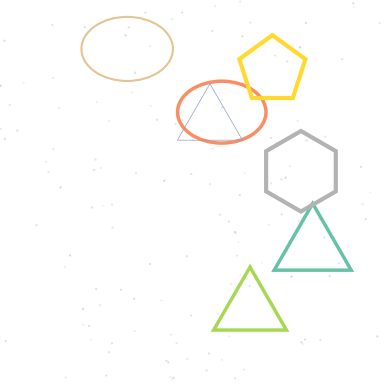[{"shape": "triangle", "thickness": 2.5, "radius": 0.58, "center": [0.812, 0.356]}, {"shape": "oval", "thickness": 2.5, "radius": 0.57, "center": [0.576, 0.709]}, {"shape": "triangle", "thickness": 0.5, "radius": 0.49, "center": [0.545, 0.685]}, {"shape": "triangle", "thickness": 2.5, "radius": 0.55, "center": [0.649, 0.197]}, {"shape": "pentagon", "thickness": 3, "radius": 0.45, "center": [0.707, 0.818]}, {"shape": "oval", "thickness": 1.5, "radius": 0.59, "center": [0.33, 0.873]}, {"shape": "hexagon", "thickness": 3, "radius": 0.52, "center": [0.782, 0.555]}]